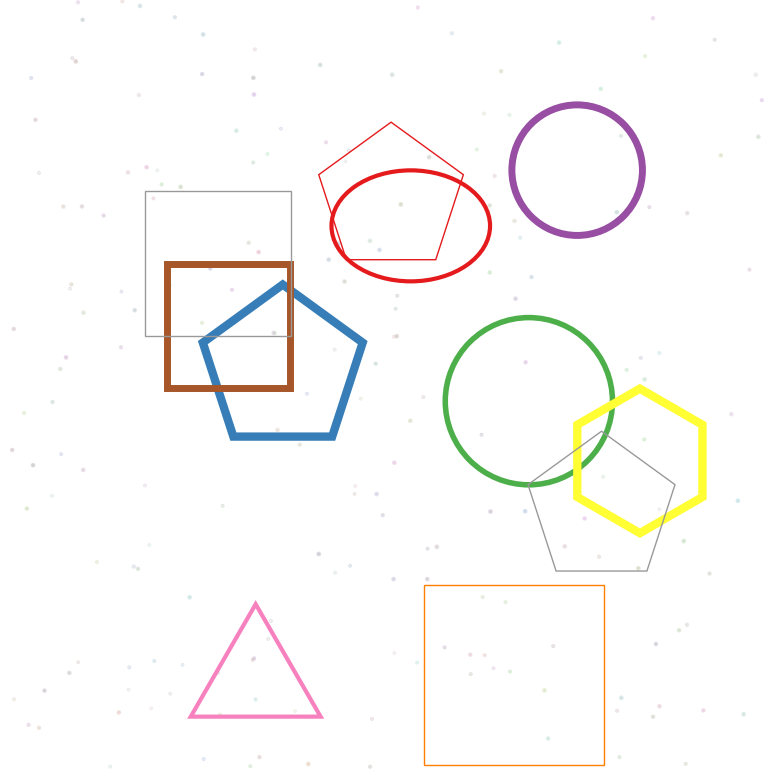[{"shape": "oval", "thickness": 1.5, "radius": 0.51, "center": [0.533, 0.707]}, {"shape": "pentagon", "thickness": 0.5, "radius": 0.49, "center": [0.508, 0.743]}, {"shape": "pentagon", "thickness": 3, "radius": 0.55, "center": [0.367, 0.521]}, {"shape": "circle", "thickness": 2, "radius": 0.54, "center": [0.687, 0.479]}, {"shape": "circle", "thickness": 2.5, "radius": 0.42, "center": [0.75, 0.779]}, {"shape": "square", "thickness": 0.5, "radius": 0.58, "center": [0.668, 0.123]}, {"shape": "hexagon", "thickness": 3, "radius": 0.47, "center": [0.831, 0.401]}, {"shape": "square", "thickness": 2.5, "radius": 0.4, "center": [0.297, 0.577]}, {"shape": "triangle", "thickness": 1.5, "radius": 0.49, "center": [0.332, 0.118]}, {"shape": "pentagon", "thickness": 0.5, "radius": 0.5, "center": [0.781, 0.34]}, {"shape": "square", "thickness": 0.5, "radius": 0.47, "center": [0.283, 0.658]}]